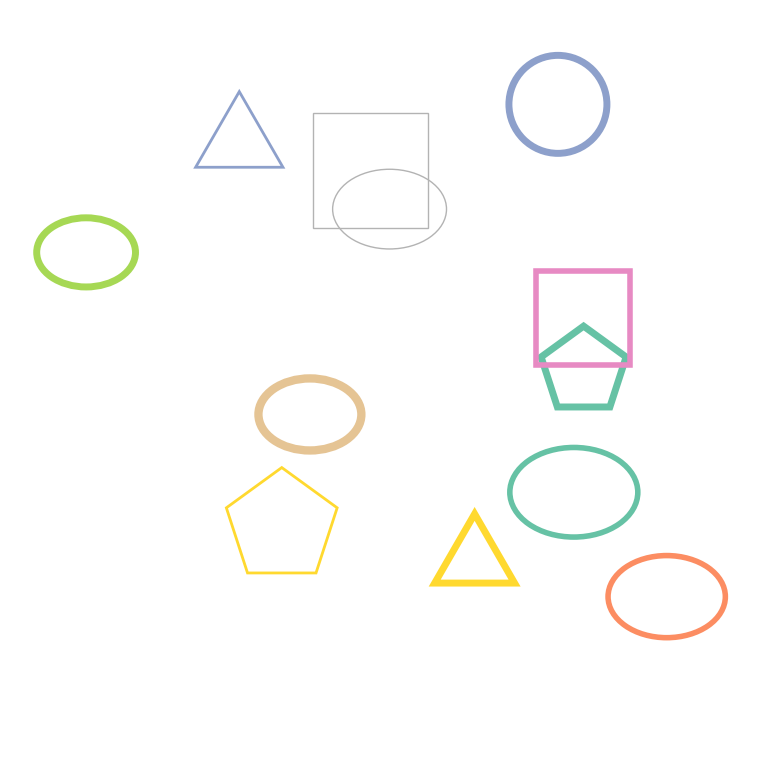[{"shape": "oval", "thickness": 2, "radius": 0.42, "center": [0.745, 0.361]}, {"shape": "pentagon", "thickness": 2.5, "radius": 0.29, "center": [0.758, 0.518]}, {"shape": "oval", "thickness": 2, "radius": 0.38, "center": [0.866, 0.225]}, {"shape": "triangle", "thickness": 1, "radius": 0.33, "center": [0.311, 0.816]}, {"shape": "circle", "thickness": 2.5, "radius": 0.32, "center": [0.725, 0.864]}, {"shape": "square", "thickness": 2, "radius": 0.31, "center": [0.757, 0.587]}, {"shape": "oval", "thickness": 2.5, "radius": 0.32, "center": [0.112, 0.672]}, {"shape": "triangle", "thickness": 2.5, "radius": 0.3, "center": [0.616, 0.273]}, {"shape": "pentagon", "thickness": 1, "radius": 0.38, "center": [0.366, 0.317]}, {"shape": "oval", "thickness": 3, "radius": 0.33, "center": [0.402, 0.462]}, {"shape": "square", "thickness": 0.5, "radius": 0.37, "center": [0.481, 0.779]}, {"shape": "oval", "thickness": 0.5, "radius": 0.37, "center": [0.506, 0.728]}]